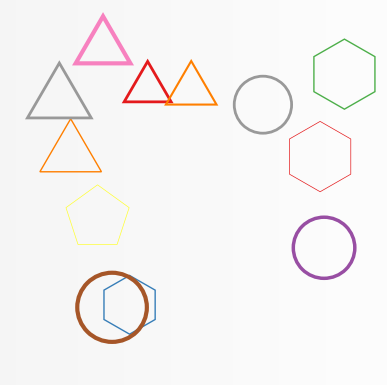[{"shape": "hexagon", "thickness": 0.5, "radius": 0.46, "center": [0.826, 0.593]}, {"shape": "triangle", "thickness": 2, "radius": 0.35, "center": [0.381, 0.77]}, {"shape": "hexagon", "thickness": 1, "radius": 0.38, "center": [0.334, 0.208]}, {"shape": "hexagon", "thickness": 1, "radius": 0.45, "center": [0.889, 0.807]}, {"shape": "circle", "thickness": 2.5, "radius": 0.4, "center": [0.836, 0.356]}, {"shape": "triangle", "thickness": 1, "radius": 0.46, "center": [0.182, 0.6]}, {"shape": "triangle", "thickness": 1.5, "radius": 0.38, "center": [0.493, 0.766]}, {"shape": "pentagon", "thickness": 0.5, "radius": 0.43, "center": [0.252, 0.434]}, {"shape": "circle", "thickness": 3, "radius": 0.45, "center": [0.289, 0.202]}, {"shape": "triangle", "thickness": 3, "radius": 0.41, "center": [0.266, 0.876]}, {"shape": "triangle", "thickness": 2, "radius": 0.48, "center": [0.153, 0.741]}, {"shape": "circle", "thickness": 2, "radius": 0.37, "center": [0.679, 0.728]}]